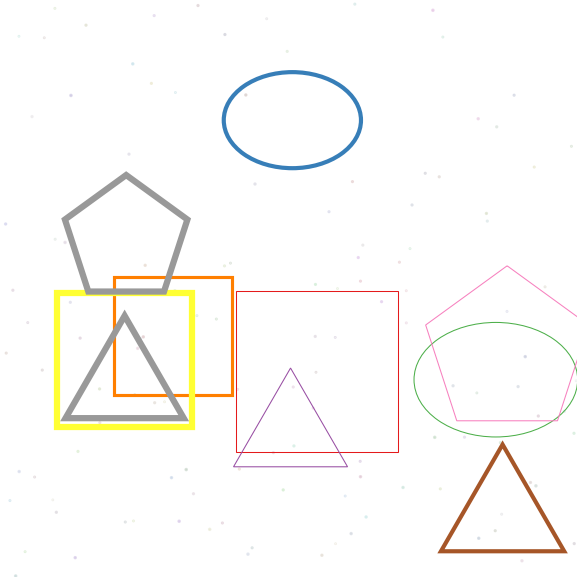[{"shape": "square", "thickness": 0.5, "radius": 0.7, "center": [0.549, 0.356]}, {"shape": "oval", "thickness": 2, "radius": 0.59, "center": [0.506, 0.791]}, {"shape": "oval", "thickness": 0.5, "radius": 0.71, "center": [0.859, 0.342]}, {"shape": "triangle", "thickness": 0.5, "radius": 0.57, "center": [0.503, 0.248]}, {"shape": "square", "thickness": 1.5, "radius": 0.51, "center": [0.3, 0.417]}, {"shape": "square", "thickness": 3, "radius": 0.58, "center": [0.216, 0.376]}, {"shape": "triangle", "thickness": 2, "radius": 0.62, "center": [0.87, 0.106]}, {"shape": "pentagon", "thickness": 0.5, "radius": 0.74, "center": [0.878, 0.391]}, {"shape": "pentagon", "thickness": 3, "radius": 0.56, "center": [0.218, 0.585]}, {"shape": "triangle", "thickness": 3, "radius": 0.59, "center": [0.216, 0.334]}]